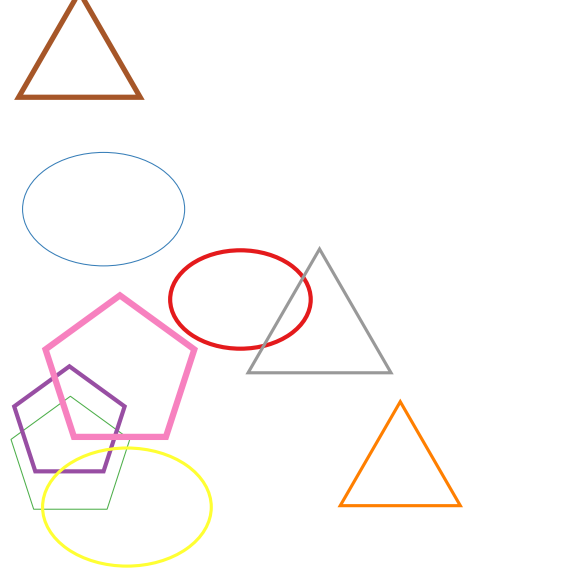[{"shape": "oval", "thickness": 2, "radius": 0.61, "center": [0.416, 0.481]}, {"shape": "oval", "thickness": 0.5, "radius": 0.7, "center": [0.179, 0.637]}, {"shape": "pentagon", "thickness": 0.5, "radius": 0.54, "center": [0.122, 0.205]}, {"shape": "pentagon", "thickness": 2, "radius": 0.5, "center": [0.12, 0.264]}, {"shape": "triangle", "thickness": 1.5, "radius": 0.6, "center": [0.693, 0.184]}, {"shape": "oval", "thickness": 1.5, "radius": 0.73, "center": [0.22, 0.121]}, {"shape": "triangle", "thickness": 2.5, "radius": 0.61, "center": [0.138, 0.891]}, {"shape": "pentagon", "thickness": 3, "radius": 0.68, "center": [0.208, 0.352]}, {"shape": "triangle", "thickness": 1.5, "radius": 0.71, "center": [0.553, 0.425]}]